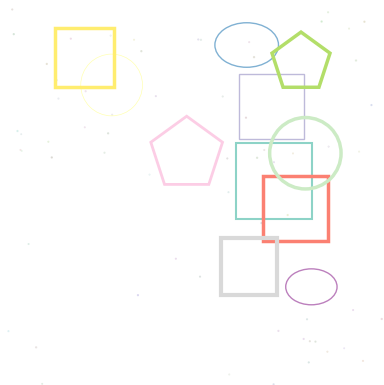[{"shape": "square", "thickness": 1.5, "radius": 0.49, "center": [0.712, 0.53]}, {"shape": "circle", "thickness": 0.5, "radius": 0.4, "center": [0.29, 0.779]}, {"shape": "square", "thickness": 1, "radius": 0.42, "center": [0.705, 0.724]}, {"shape": "square", "thickness": 2.5, "radius": 0.42, "center": [0.767, 0.458]}, {"shape": "oval", "thickness": 1, "radius": 0.41, "center": [0.641, 0.883]}, {"shape": "pentagon", "thickness": 2.5, "radius": 0.4, "center": [0.782, 0.837]}, {"shape": "pentagon", "thickness": 2, "radius": 0.49, "center": [0.485, 0.6]}, {"shape": "square", "thickness": 3, "radius": 0.36, "center": [0.646, 0.308]}, {"shape": "oval", "thickness": 1, "radius": 0.33, "center": [0.809, 0.255]}, {"shape": "circle", "thickness": 2.5, "radius": 0.46, "center": [0.793, 0.602]}, {"shape": "square", "thickness": 2.5, "radius": 0.38, "center": [0.219, 0.851]}]